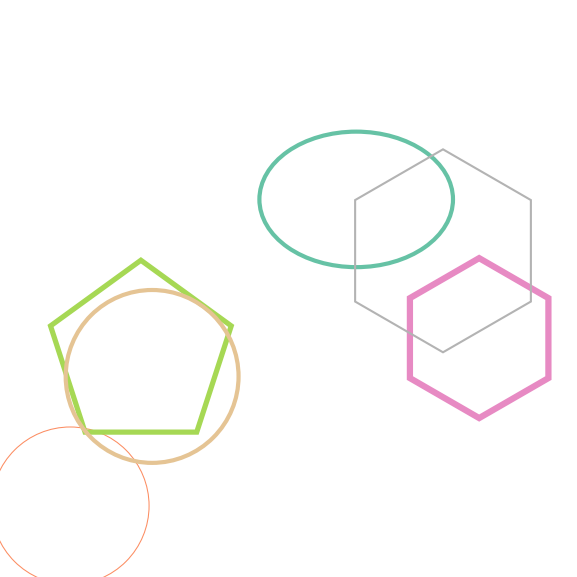[{"shape": "oval", "thickness": 2, "radius": 0.84, "center": [0.617, 0.654]}, {"shape": "circle", "thickness": 0.5, "radius": 0.68, "center": [0.122, 0.123]}, {"shape": "hexagon", "thickness": 3, "radius": 0.69, "center": [0.83, 0.414]}, {"shape": "pentagon", "thickness": 2.5, "radius": 0.82, "center": [0.244, 0.384]}, {"shape": "circle", "thickness": 2, "radius": 0.75, "center": [0.263, 0.347]}, {"shape": "hexagon", "thickness": 1, "radius": 0.88, "center": [0.767, 0.565]}]